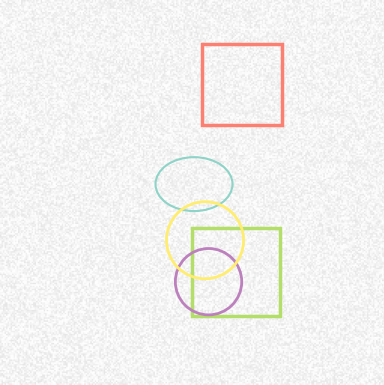[{"shape": "oval", "thickness": 1.5, "radius": 0.5, "center": [0.504, 0.522]}, {"shape": "square", "thickness": 2.5, "radius": 0.52, "center": [0.629, 0.78]}, {"shape": "square", "thickness": 2.5, "radius": 0.57, "center": [0.614, 0.293]}, {"shape": "circle", "thickness": 2, "radius": 0.43, "center": [0.542, 0.268]}, {"shape": "circle", "thickness": 2, "radius": 0.5, "center": [0.533, 0.376]}]